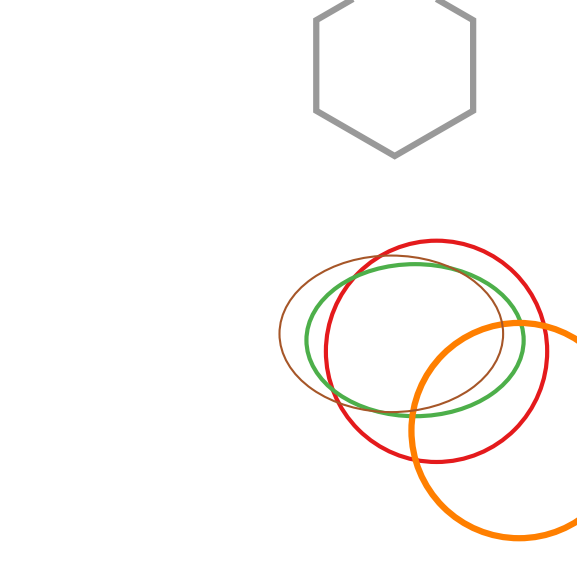[{"shape": "circle", "thickness": 2, "radius": 0.96, "center": [0.756, 0.391]}, {"shape": "oval", "thickness": 2, "radius": 0.94, "center": [0.719, 0.41]}, {"shape": "circle", "thickness": 3, "radius": 0.93, "center": [0.899, 0.254]}, {"shape": "oval", "thickness": 1, "radius": 0.97, "center": [0.678, 0.421]}, {"shape": "hexagon", "thickness": 3, "radius": 0.78, "center": [0.683, 0.886]}]